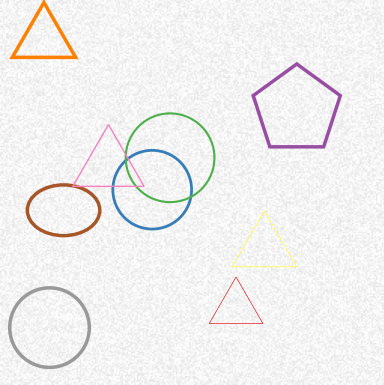[{"shape": "triangle", "thickness": 0.5, "radius": 0.4, "center": [0.613, 0.2]}, {"shape": "circle", "thickness": 2, "radius": 0.51, "center": [0.395, 0.507]}, {"shape": "circle", "thickness": 1.5, "radius": 0.58, "center": [0.442, 0.59]}, {"shape": "pentagon", "thickness": 2.5, "radius": 0.59, "center": [0.771, 0.715]}, {"shape": "triangle", "thickness": 2.5, "radius": 0.47, "center": [0.114, 0.898]}, {"shape": "triangle", "thickness": 0.5, "radius": 0.48, "center": [0.687, 0.355]}, {"shape": "oval", "thickness": 2.5, "radius": 0.47, "center": [0.165, 0.454]}, {"shape": "triangle", "thickness": 1, "radius": 0.53, "center": [0.282, 0.569]}, {"shape": "circle", "thickness": 2.5, "radius": 0.52, "center": [0.129, 0.149]}]